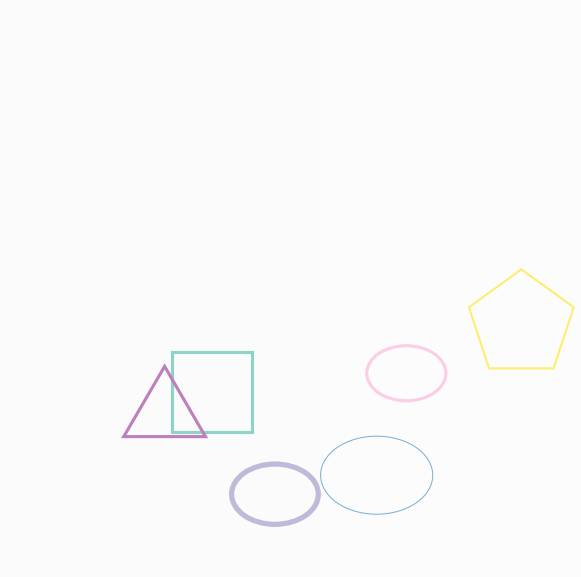[{"shape": "square", "thickness": 1.5, "radius": 0.35, "center": [0.364, 0.321]}, {"shape": "oval", "thickness": 2.5, "radius": 0.37, "center": [0.473, 0.143]}, {"shape": "oval", "thickness": 0.5, "radius": 0.48, "center": [0.648, 0.176]}, {"shape": "oval", "thickness": 1.5, "radius": 0.34, "center": [0.699, 0.353]}, {"shape": "triangle", "thickness": 1.5, "radius": 0.41, "center": [0.283, 0.284]}, {"shape": "pentagon", "thickness": 1, "radius": 0.47, "center": [0.897, 0.438]}]